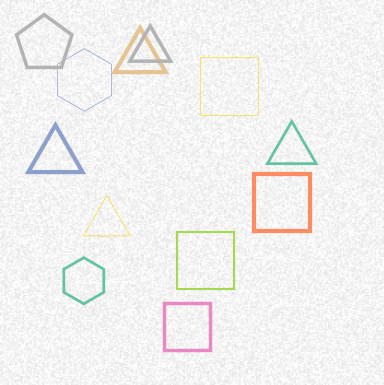[{"shape": "hexagon", "thickness": 2, "radius": 0.3, "center": [0.218, 0.271]}, {"shape": "triangle", "thickness": 2, "radius": 0.37, "center": [0.758, 0.611]}, {"shape": "square", "thickness": 3, "radius": 0.36, "center": [0.733, 0.474]}, {"shape": "triangle", "thickness": 3, "radius": 0.41, "center": [0.144, 0.594]}, {"shape": "hexagon", "thickness": 0.5, "radius": 0.41, "center": [0.219, 0.792]}, {"shape": "square", "thickness": 2.5, "radius": 0.3, "center": [0.486, 0.151]}, {"shape": "square", "thickness": 1.5, "radius": 0.37, "center": [0.534, 0.324]}, {"shape": "square", "thickness": 0.5, "radius": 0.38, "center": [0.595, 0.777]}, {"shape": "triangle", "thickness": 0.5, "radius": 0.35, "center": [0.277, 0.422]}, {"shape": "triangle", "thickness": 3, "radius": 0.38, "center": [0.364, 0.851]}, {"shape": "triangle", "thickness": 2.5, "radius": 0.31, "center": [0.39, 0.872]}, {"shape": "pentagon", "thickness": 2.5, "radius": 0.38, "center": [0.115, 0.886]}]